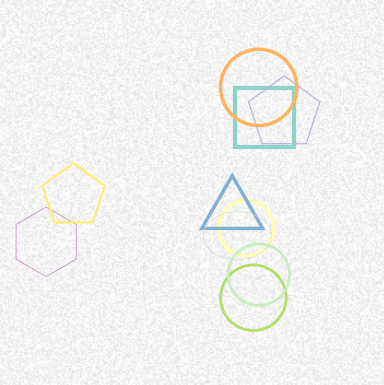[{"shape": "square", "thickness": 3, "radius": 0.38, "center": [0.687, 0.696]}, {"shape": "circle", "thickness": 2.5, "radius": 0.36, "center": [0.64, 0.407]}, {"shape": "pentagon", "thickness": 1, "radius": 0.49, "center": [0.738, 0.706]}, {"shape": "triangle", "thickness": 2.5, "radius": 0.46, "center": [0.603, 0.452]}, {"shape": "circle", "thickness": 2.5, "radius": 0.5, "center": [0.672, 0.773]}, {"shape": "circle", "thickness": 2, "radius": 0.43, "center": [0.658, 0.227]}, {"shape": "oval", "thickness": 0.5, "radius": 0.44, "center": [0.617, 0.388]}, {"shape": "hexagon", "thickness": 0.5, "radius": 0.45, "center": [0.12, 0.372]}, {"shape": "circle", "thickness": 2, "radius": 0.4, "center": [0.672, 0.287]}, {"shape": "pentagon", "thickness": 1.5, "radius": 0.43, "center": [0.191, 0.491]}]